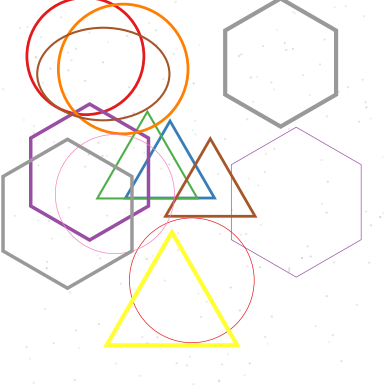[{"shape": "circle", "thickness": 2, "radius": 0.76, "center": [0.222, 0.854]}, {"shape": "circle", "thickness": 0.5, "radius": 0.81, "center": [0.498, 0.272]}, {"shape": "triangle", "thickness": 2, "radius": 0.67, "center": [0.442, 0.552]}, {"shape": "triangle", "thickness": 1.5, "radius": 0.75, "center": [0.383, 0.56]}, {"shape": "hexagon", "thickness": 0.5, "radius": 0.97, "center": [0.769, 0.475]}, {"shape": "hexagon", "thickness": 2.5, "radius": 0.88, "center": [0.233, 0.553]}, {"shape": "circle", "thickness": 2, "radius": 0.84, "center": [0.32, 0.821]}, {"shape": "triangle", "thickness": 3, "radius": 0.98, "center": [0.446, 0.201]}, {"shape": "oval", "thickness": 1.5, "radius": 0.86, "center": [0.268, 0.808]}, {"shape": "triangle", "thickness": 2, "radius": 0.67, "center": [0.546, 0.505]}, {"shape": "circle", "thickness": 0.5, "radius": 0.77, "center": [0.298, 0.496]}, {"shape": "hexagon", "thickness": 2.5, "radius": 0.97, "center": [0.175, 0.445]}, {"shape": "hexagon", "thickness": 3, "radius": 0.83, "center": [0.729, 0.838]}]